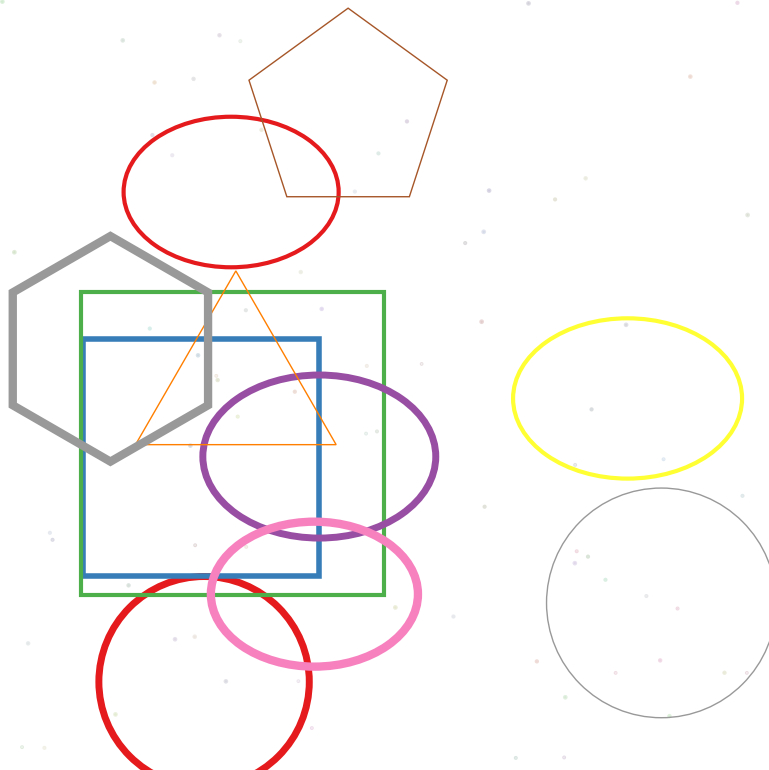[{"shape": "oval", "thickness": 1.5, "radius": 0.7, "center": [0.3, 0.751]}, {"shape": "circle", "thickness": 2.5, "radius": 0.68, "center": [0.265, 0.115]}, {"shape": "square", "thickness": 2, "radius": 0.77, "center": [0.261, 0.406]}, {"shape": "square", "thickness": 1.5, "radius": 0.98, "center": [0.302, 0.424]}, {"shape": "oval", "thickness": 2.5, "radius": 0.76, "center": [0.415, 0.407]}, {"shape": "triangle", "thickness": 0.5, "radius": 0.75, "center": [0.306, 0.498]}, {"shape": "oval", "thickness": 1.5, "radius": 0.74, "center": [0.815, 0.483]}, {"shape": "pentagon", "thickness": 0.5, "radius": 0.68, "center": [0.452, 0.854]}, {"shape": "oval", "thickness": 3, "radius": 0.67, "center": [0.408, 0.228]}, {"shape": "hexagon", "thickness": 3, "radius": 0.73, "center": [0.143, 0.547]}, {"shape": "circle", "thickness": 0.5, "radius": 0.75, "center": [0.859, 0.217]}]